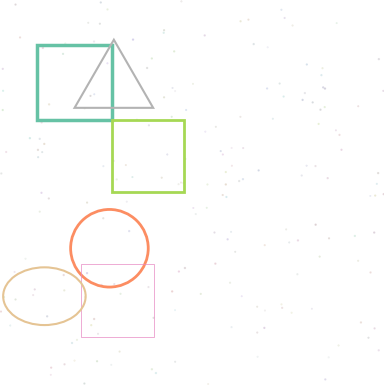[{"shape": "square", "thickness": 2.5, "radius": 0.49, "center": [0.194, 0.787]}, {"shape": "circle", "thickness": 2, "radius": 0.5, "center": [0.284, 0.355]}, {"shape": "square", "thickness": 0.5, "radius": 0.47, "center": [0.305, 0.22]}, {"shape": "square", "thickness": 2, "radius": 0.47, "center": [0.384, 0.595]}, {"shape": "oval", "thickness": 1.5, "radius": 0.54, "center": [0.115, 0.231]}, {"shape": "triangle", "thickness": 1.5, "radius": 0.59, "center": [0.296, 0.779]}]